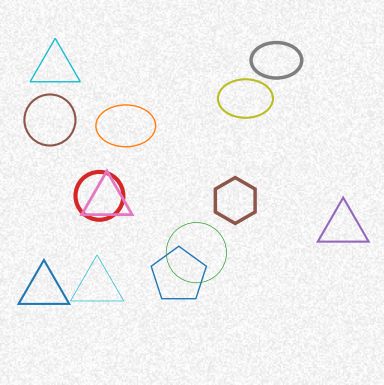[{"shape": "triangle", "thickness": 1.5, "radius": 0.38, "center": [0.114, 0.249]}, {"shape": "pentagon", "thickness": 1, "radius": 0.38, "center": [0.464, 0.285]}, {"shape": "oval", "thickness": 1, "radius": 0.39, "center": [0.327, 0.673]}, {"shape": "circle", "thickness": 0.5, "radius": 0.39, "center": [0.51, 0.344]}, {"shape": "circle", "thickness": 3, "radius": 0.31, "center": [0.258, 0.491]}, {"shape": "triangle", "thickness": 1.5, "radius": 0.38, "center": [0.891, 0.411]}, {"shape": "circle", "thickness": 1.5, "radius": 0.33, "center": [0.13, 0.688]}, {"shape": "hexagon", "thickness": 2.5, "radius": 0.3, "center": [0.611, 0.479]}, {"shape": "triangle", "thickness": 2, "radius": 0.38, "center": [0.278, 0.48]}, {"shape": "oval", "thickness": 2.5, "radius": 0.33, "center": [0.718, 0.843]}, {"shape": "oval", "thickness": 1.5, "radius": 0.36, "center": [0.638, 0.744]}, {"shape": "triangle", "thickness": 0.5, "radius": 0.4, "center": [0.252, 0.258]}, {"shape": "triangle", "thickness": 1, "radius": 0.38, "center": [0.143, 0.825]}]